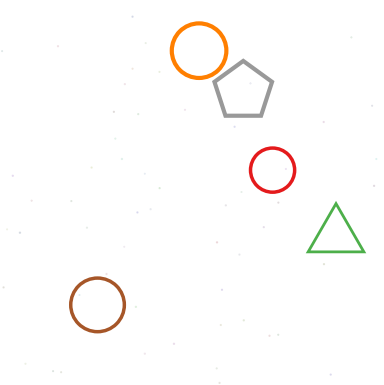[{"shape": "circle", "thickness": 2.5, "radius": 0.29, "center": [0.708, 0.558]}, {"shape": "triangle", "thickness": 2, "radius": 0.42, "center": [0.873, 0.388]}, {"shape": "circle", "thickness": 3, "radius": 0.35, "center": [0.517, 0.868]}, {"shape": "circle", "thickness": 2.5, "radius": 0.35, "center": [0.253, 0.208]}, {"shape": "pentagon", "thickness": 3, "radius": 0.39, "center": [0.632, 0.763]}]